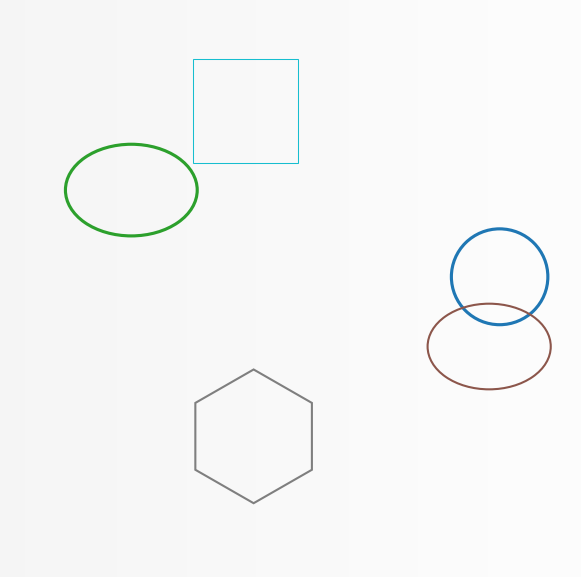[{"shape": "circle", "thickness": 1.5, "radius": 0.41, "center": [0.86, 0.52]}, {"shape": "oval", "thickness": 1.5, "radius": 0.57, "center": [0.226, 0.67]}, {"shape": "oval", "thickness": 1, "radius": 0.53, "center": [0.842, 0.399]}, {"shape": "hexagon", "thickness": 1, "radius": 0.58, "center": [0.436, 0.244]}, {"shape": "square", "thickness": 0.5, "radius": 0.45, "center": [0.423, 0.807]}]